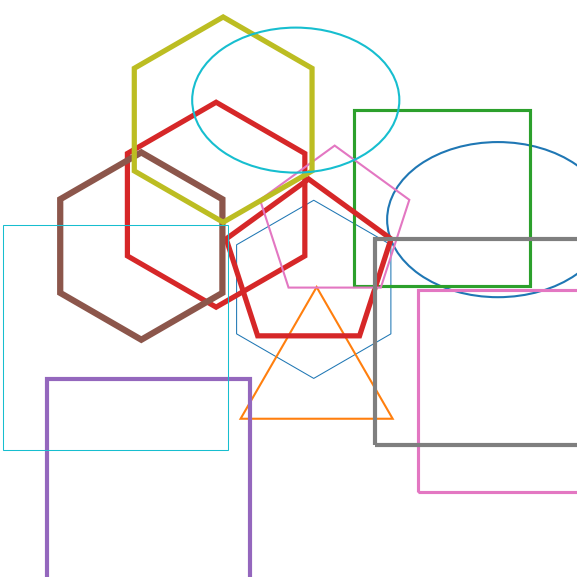[{"shape": "hexagon", "thickness": 0.5, "radius": 0.77, "center": [0.543, 0.498]}, {"shape": "oval", "thickness": 1, "radius": 0.96, "center": [0.862, 0.619]}, {"shape": "triangle", "thickness": 1, "radius": 0.76, "center": [0.548, 0.35]}, {"shape": "square", "thickness": 1.5, "radius": 0.76, "center": [0.766, 0.656]}, {"shape": "hexagon", "thickness": 2.5, "radius": 0.89, "center": [0.374, 0.645]}, {"shape": "pentagon", "thickness": 2.5, "radius": 0.75, "center": [0.534, 0.539]}, {"shape": "square", "thickness": 2, "radius": 0.88, "center": [0.258, 0.167]}, {"shape": "hexagon", "thickness": 3, "radius": 0.81, "center": [0.245, 0.573]}, {"shape": "square", "thickness": 1.5, "radius": 0.87, "center": [0.898, 0.322]}, {"shape": "pentagon", "thickness": 1, "radius": 0.68, "center": [0.58, 0.611]}, {"shape": "square", "thickness": 2, "radius": 0.9, "center": [0.829, 0.407]}, {"shape": "hexagon", "thickness": 2.5, "radius": 0.89, "center": [0.386, 0.792]}, {"shape": "square", "thickness": 0.5, "radius": 0.97, "center": [0.2, 0.414]}, {"shape": "oval", "thickness": 1, "radius": 0.9, "center": [0.512, 0.826]}]